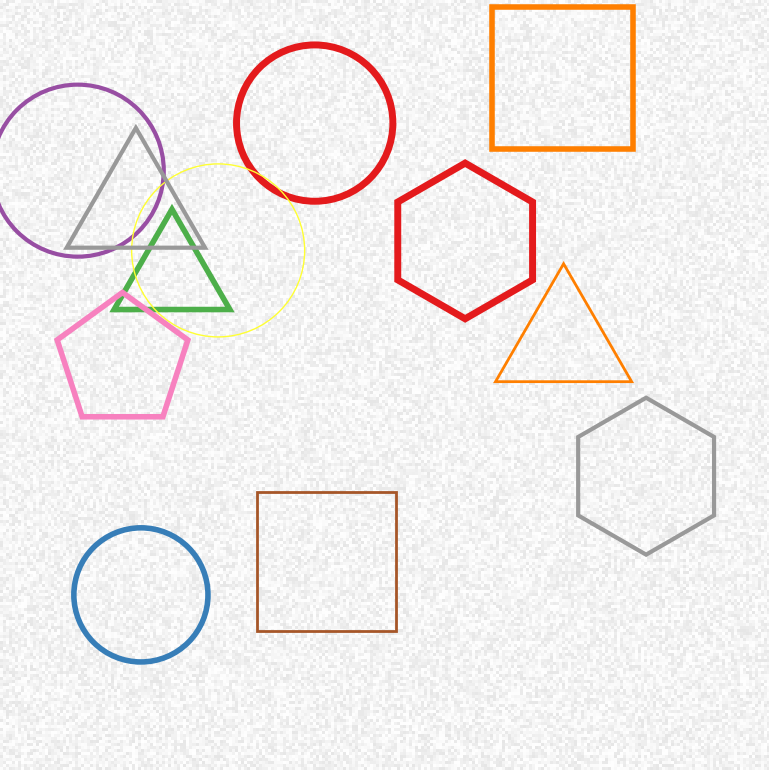[{"shape": "circle", "thickness": 2.5, "radius": 0.51, "center": [0.409, 0.84]}, {"shape": "hexagon", "thickness": 2.5, "radius": 0.51, "center": [0.604, 0.687]}, {"shape": "circle", "thickness": 2, "radius": 0.44, "center": [0.183, 0.227]}, {"shape": "triangle", "thickness": 2, "radius": 0.43, "center": [0.223, 0.641]}, {"shape": "circle", "thickness": 1.5, "radius": 0.56, "center": [0.101, 0.778]}, {"shape": "square", "thickness": 2, "radius": 0.46, "center": [0.73, 0.899]}, {"shape": "triangle", "thickness": 1, "radius": 0.51, "center": [0.732, 0.555]}, {"shape": "circle", "thickness": 0.5, "radius": 0.56, "center": [0.283, 0.675]}, {"shape": "square", "thickness": 1, "radius": 0.45, "center": [0.424, 0.271]}, {"shape": "pentagon", "thickness": 2, "radius": 0.45, "center": [0.159, 0.531]}, {"shape": "hexagon", "thickness": 1.5, "radius": 0.51, "center": [0.839, 0.382]}, {"shape": "triangle", "thickness": 1.5, "radius": 0.52, "center": [0.176, 0.73]}]